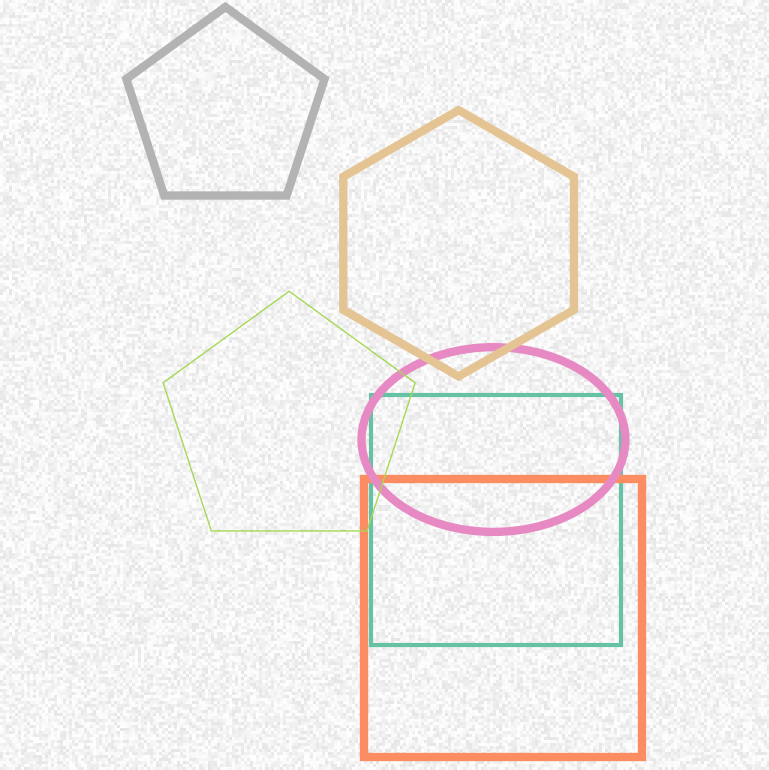[{"shape": "square", "thickness": 1.5, "radius": 0.81, "center": [0.644, 0.325]}, {"shape": "square", "thickness": 3, "radius": 0.9, "center": [0.653, 0.197]}, {"shape": "oval", "thickness": 3, "radius": 0.86, "center": [0.641, 0.429]}, {"shape": "pentagon", "thickness": 0.5, "radius": 0.86, "center": [0.376, 0.45]}, {"shape": "hexagon", "thickness": 3, "radius": 0.86, "center": [0.596, 0.684]}, {"shape": "pentagon", "thickness": 3, "radius": 0.68, "center": [0.293, 0.856]}]